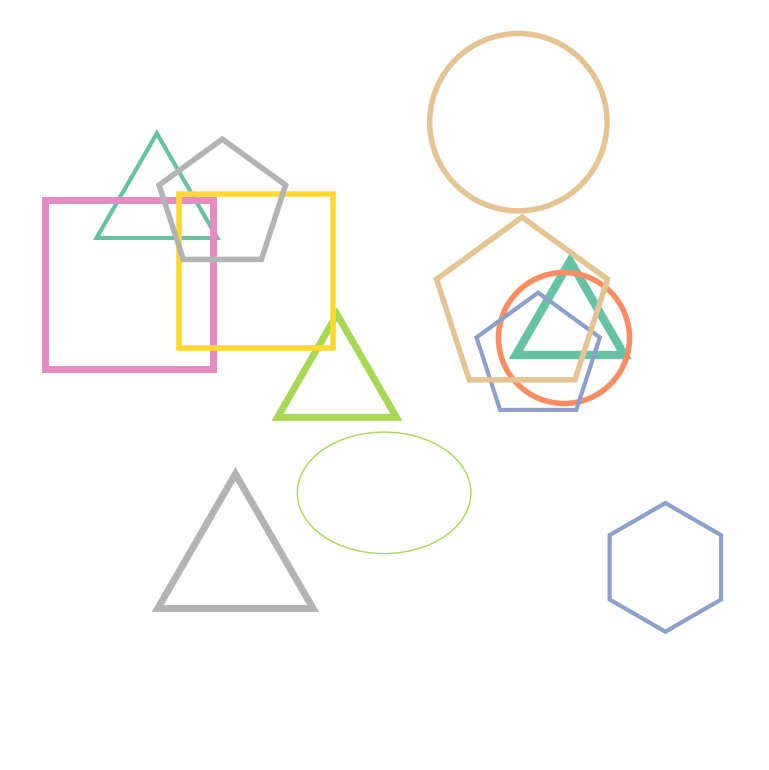[{"shape": "triangle", "thickness": 1.5, "radius": 0.45, "center": [0.204, 0.736]}, {"shape": "triangle", "thickness": 3, "radius": 0.41, "center": [0.74, 0.58]}, {"shape": "circle", "thickness": 2, "radius": 0.43, "center": [0.732, 0.561]}, {"shape": "hexagon", "thickness": 1.5, "radius": 0.42, "center": [0.864, 0.263]}, {"shape": "pentagon", "thickness": 1.5, "radius": 0.42, "center": [0.699, 0.536]}, {"shape": "square", "thickness": 2.5, "radius": 0.55, "center": [0.167, 0.63]}, {"shape": "triangle", "thickness": 2.5, "radius": 0.45, "center": [0.438, 0.503]}, {"shape": "oval", "thickness": 0.5, "radius": 0.56, "center": [0.499, 0.36]}, {"shape": "square", "thickness": 2, "radius": 0.5, "center": [0.332, 0.648]}, {"shape": "circle", "thickness": 2, "radius": 0.58, "center": [0.673, 0.841]}, {"shape": "pentagon", "thickness": 2, "radius": 0.58, "center": [0.678, 0.601]}, {"shape": "triangle", "thickness": 2.5, "radius": 0.58, "center": [0.306, 0.268]}, {"shape": "pentagon", "thickness": 2, "radius": 0.43, "center": [0.289, 0.733]}]